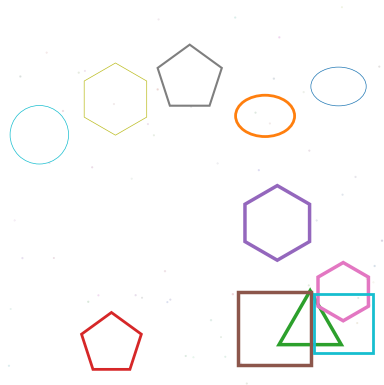[{"shape": "oval", "thickness": 0.5, "radius": 0.36, "center": [0.879, 0.775]}, {"shape": "oval", "thickness": 2, "radius": 0.38, "center": [0.689, 0.699]}, {"shape": "triangle", "thickness": 2.5, "radius": 0.47, "center": [0.806, 0.151]}, {"shape": "pentagon", "thickness": 2, "radius": 0.41, "center": [0.289, 0.107]}, {"shape": "hexagon", "thickness": 2.5, "radius": 0.48, "center": [0.72, 0.421]}, {"shape": "square", "thickness": 2.5, "radius": 0.47, "center": [0.714, 0.147]}, {"shape": "hexagon", "thickness": 2.5, "radius": 0.38, "center": [0.891, 0.242]}, {"shape": "pentagon", "thickness": 1.5, "radius": 0.44, "center": [0.493, 0.796]}, {"shape": "hexagon", "thickness": 0.5, "radius": 0.47, "center": [0.3, 0.743]}, {"shape": "circle", "thickness": 0.5, "radius": 0.38, "center": [0.102, 0.65]}, {"shape": "square", "thickness": 2, "radius": 0.38, "center": [0.893, 0.16]}]